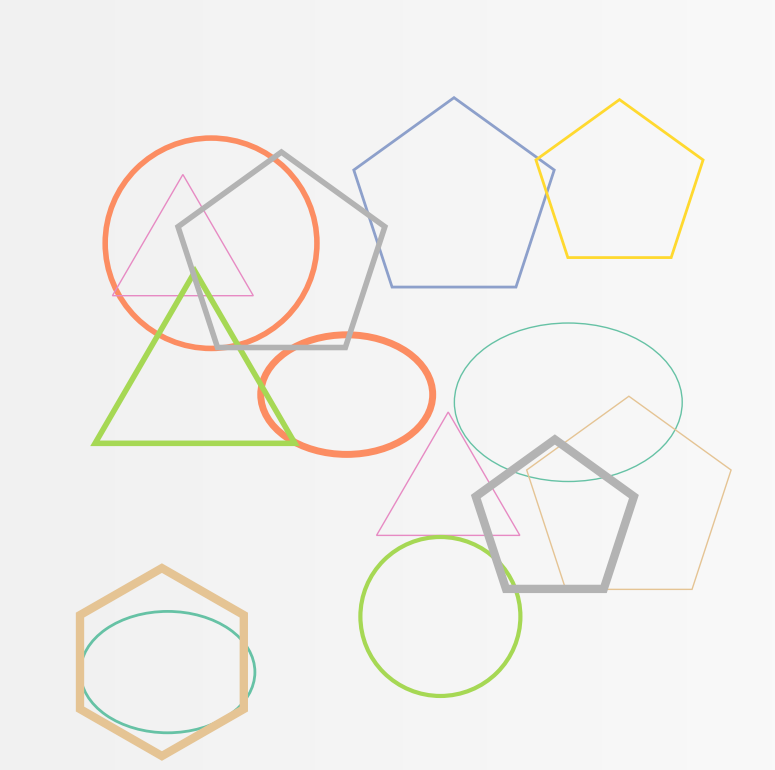[{"shape": "oval", "thickness": 0.5, "radius": 0.74, "center": [0.733, 0.478]}, {"shape": "oval", "thickness": 1, "radius": 0.56, "center": [0.216, 0.127]}, {"shape": "circle", "thickness": 2, "radius": 0.68, "center": [0.272, 0.684]}, {"shape": "oval", "thickness": 2.5, "radius": 0.55, "center": [0.447, 0.488]}, {"shape": "pentagon", "thickness": 1, "radius": 0.68, "center": [0.586, 0.737]}, {"shape": "triangle", "thickness": 0.5, "radius": 0.53, "center": [0.578, 0.358]}, {"shape": "triangle", "thickness": 0.5, "radius": 0.52, "center": [0.236, 0.668]}, {"shape": "circle", "thickness": 1.5, "radius": 0.52, "center": [0.568, 0.199]}, {"shape": "triangle", "thickness": 2, "radius": 0.74, "center": [0.252, 0.499]}, {"shape": "pentagon", "thickness": 1, "radius": 0.57, "center": [0.799, 0.757]}, {"shape": "pentagon", "thickness": 0.5, "radius": 0.69, "center": [0.811, 0.347]}, {"shape": "hexagon", "thickness": 3, "radius": 0.61, "center": [0.209, 0.14]}, {"shape": "pentagon", "thickness": 3, "radius": 0.54, "center": [0.716, 0.322]}, {"shape": "pentagon", "thickness": 2, "radius": 0.7, "center": [0.363, 0.662]}]